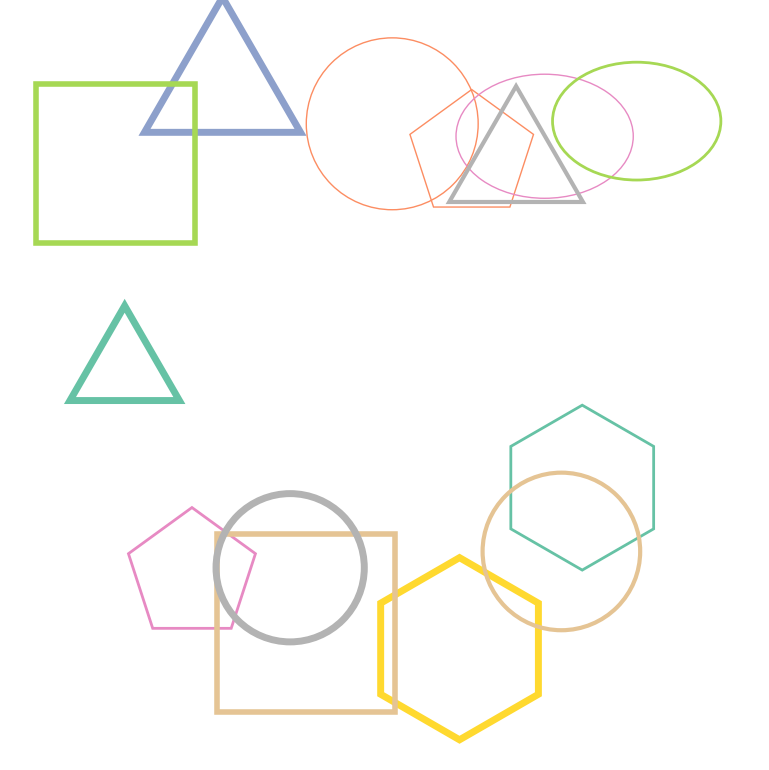[{"shape": "hexagon", "thickness": 1, "radius": 0.54, "center": [0.756, 0.367]}, {"shape": "triangle", "thickness": 2.5, "radius": 0.41, "center": [0.162, 0.521]}, {"shape": "circle", "thickness": 0.5, "radius": 0.56, "center": [0.509, 0.839]}, {"shape": "pentagon", "thickness": 0.5, "radius": 0.42, "center": [0.613, 0.799]}, {"shape": "triangle", "thickness": 2.5, "radius": 0.58, "center": [0.289, 0.887]}, {"shape": "oval", "thickness": 0.5, "radius": 0.58, "center": [0.707, 0.823]}, {"shape": "pentagon", "thickness": 1, "radius": 0.43, "center": [0.249, 0.254]}, {"shape": "square", "thickness": 2, "radius": 0.52, "center": [0.15, 0.787]}, {"shape": "oval", "thickness": 1, "radius": 0.55, "center": [0.827, 0.843]}, {"shape": "hexagon", "thickness": 2.5, "radius": 0.59, "center": [0.597, 0.157]}, {"shape": "circle", "thickness": 1.5, "radius": 0.51, "center": [0.729, 0.284]}, {"shape": "square", "thickness": 2, "radius": 0.58, "center": [0.397, 0.191]}, {"shape": "circle", "thickness": 2.5, "radius": 0.48, "center": [0.377, 0.263]}, {"shape": "triangle", "thickness": 1.5, "radius": 0.5, "center": [0.67, 0.788]}]